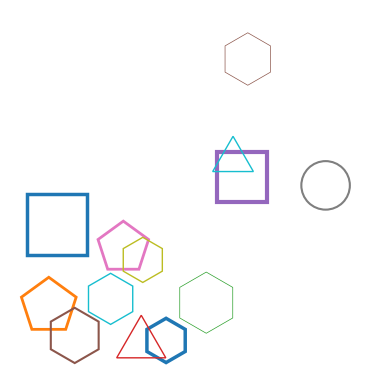[{"shape": "hexagon", "thickness": 2.5, "radius": 0.29, "center": [0.431, 0.116]}, {"shape": "square", "thickness": 2.5, "radius": 0.4, "center": [0.148, 0.416]}, {"shape": "pentagon", "thickness": 2, "radius": 0.37, "center": [0.127, 0.205]}, {"shape": "hexagon", "thickness": 0.5, "radius": 0.4, "center": [0.536, 0.214]}, {"shape": "triangle", "thickness": 1, "radius": 0.37, "center": [0.367, 0.107]}, {"shape": "square", "thickness": 3, "radius": 0.32, "center": [0.628, 0.541]}, {"shape": "hexagon", "thickness": 1.5, "radius": 0.36, "center": [0.194, 0.129]}, {"shape": "hexagon", "thickness": 0.5, "radius": 0.34, "center": [0.644, 0.847]}, {"shape": "pentagon", "thickness": 2, "radius": 0.35, "center": [0.32, 0.357]}, {"shape": "circle", "thickness": 1.5, "radius": 0.32, "center": [0.846, 0.518]}, {"shape": "hexagon", "thickness": 1, "radius": 0.29, "center": [0.371, 0.325]}, {"shape": "triangle", "thickness": 1, "radius": 0.31, "center": [0.605, 0.585]}, {"shape": "hexagon", "thickness": 1, "radius": 0.33, "center": [0.287, 0.224]}]